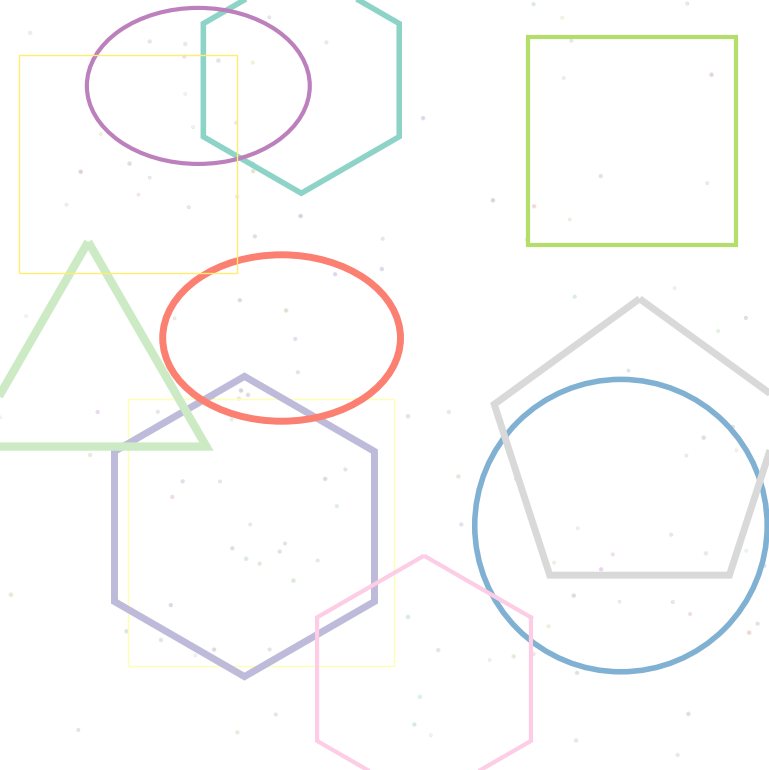[{"shape": "hexagon", "thickness": 2, "radius": 0.73, "center": [0.391, 0.896]}, {"shape": "square", "thickness": 0.5, "radius": 0.86, "center": [0.339, 0.308]}, {"shape": "hexagon", "thickness": 2.5, "radius": 0.97, "center": [0.318, 0.316]}, {"shape": "oval", "thickness": 2.5, "radius": 0.77, "center": [0.366, 0.561]}, {"shape": "circle", "thickness": 2, "radius": 0.95, "center": [0.806, 0.317]}, {"shape": "square", "thickness": 1.5, "radius": 0.67, "center": [0.821, 0.817]}, {"shape": "hexagon", "thickness": 1.5, "radius": 0.8, "center": [0.551, 0.118]}, {"shape": "pentagon", "thickness": 2.5, "radius": 0.99, "center": [0.831, 0.414]}, {"shape": "oval", "thickness": 1.5, "radius": 0.72, "center": [0.258, 0.888]}, {"shape": "triangle", "thickness": 3, "radius": 0.89, "center": [0.115, 0.509]}, {"shape": "square", "thickness": 0.5, "radius": 0.71, "center": [0.166, 0.787]}]